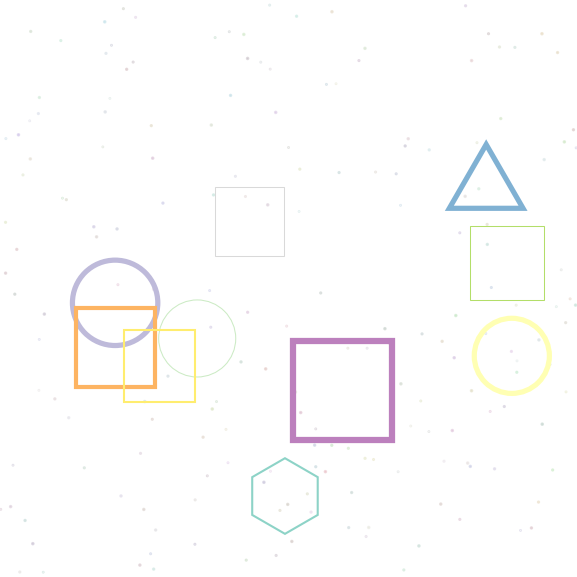[{"shape": "hexagon", "thickness": 1, "radius": 0.33, "center": [0.493, 0.14]}, {"shape": "circle", "thickness": 2.5, "radius": 0.33, "center": [0.886, 0.383]}, {"shape": "circle", "thickness": 2.5, "radius": 0.37, "center": [0.199, 0.475]}, {"shape": "triangle", "thickness": 2.5, "radius": 0.37, "center": [0.842, 0.675]}, {"shape": "square", "thickness": 2, "radius": 0.34, "center": [0.201, 0.397]}, {"shape": "square", "thickness": 0.5, "radius": 0.32, "center": [0.878, 0.544]}, {"shape": "square", "thickness": 0.5, "radius": 0.3, "center": [0.432, 0.615]}, {"shape": "square", "thickness": 3, "radius": 0.43, "center": [0.594, 0.323]}, {"shape": "circle", "thickness": 0.5, "radius": 0.33, "center": [0.341, 0.413]}, {"shape": "square", "thickness": 1, "radius": 0.31, "center": [0.276, 0.365]}]